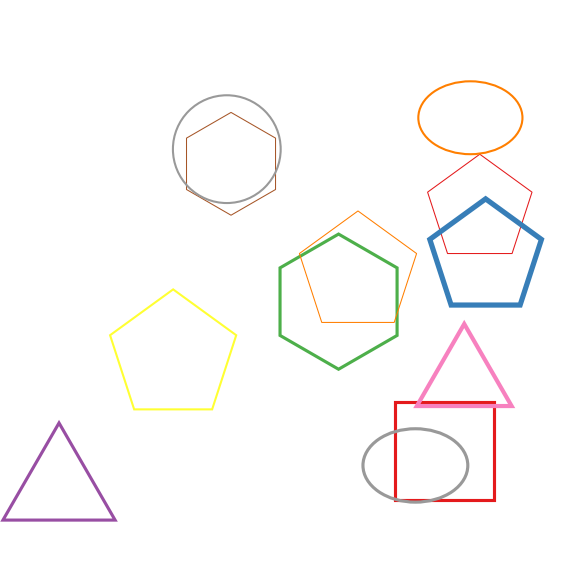[{"shape": "square", "thickness": 1.5, "radius": 0.43, "center": [0.77, 0.218]}, {"shape": "pentagon", "thickness": 0.5, "radius": 0.48, "center": [0.831, 0.637]}, {"shape": "pentagon", "thickness": 2.5, "radius": 0.51, "center": [0.841, 0.553]}, {"shape": "hexagon", "thickness": 1.5, "radius": 0.59, "center": [0.586, 0.477]}, {"shape": "triangle", "thickness": 1.5, "radius": 0.56, "center": [0.102, 0.155]}, {"shape": "pentagon", "thickness": 0.5, "radius": 0.53, "center": [0.62, 0.527]}, {"shape": "oval", "thickness": 1, "radius": 0.45, "center": [0.815, 0.795]}, {"shape": "pentagon", "thickness": 1, "radius": 0.57, "center": [0.3, 0.383]}, {"shape": "hexagon", "thickness": 0.5, "radius": 0.45, "center": [0.4, 0.715]}, {"shape": "triangle", "thickness": 2, "radius": 0.47, "center": [0.804, 0.343]}, {"shape": "circle", "thickness": 1, "radius": 0.47, "center": [0.393, 0.741]}, {"shape": "oval", "thickness": 1.5, "radius": 0.45, "center": [0.719, 0.193]}]